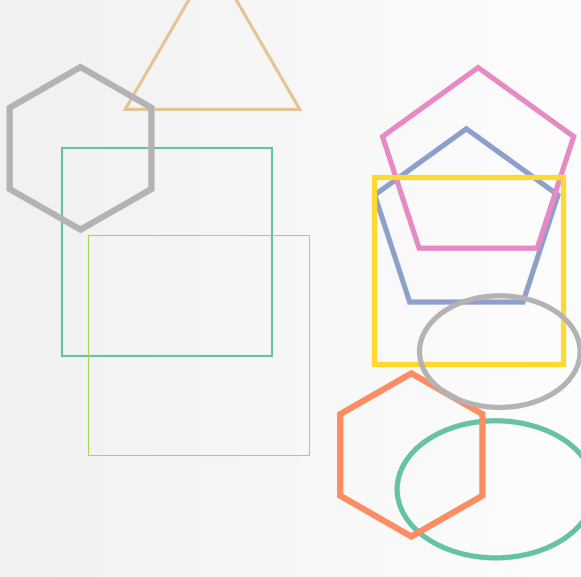[{"shape": "oval", "thickness": 2.5, "radius": 0.85, "center": [0.853, 0.152]}, {"shape": "square", "thickness": 1, "radius": 0.9, "center": [0.287, 0.563]}, {"shape": "hexagon", "thickness": 3, "radius": 0.71, "center": [0.708, 0.211]}, {"shape": "pentagon", "thickness": 2.5, "radius": 0.83, "center": [0.802, 0.61]}, {"shape": "pentagon", "thickness": 2.5, "radius": 0.86, "center": [0.823, 0.709]}, {"shape": "square", "thickness": 0.5, "radius": 0.95, "center": [0.342, 0.402]}, {"shape": "square", "thickness": 2.5, "radius": 0.81, "center": [0.806, 0.53]}, {"shape": "triangle", "thickness": 1.5, "radius": 0.87, "center": [0.366, 0.896]}, {"shape": "hexagon", "thickness": 3, "radius": 0.7, "center": [0.139, 0.742]}, {"shape": "oval", "thickness": 2.5, "radius": 0.69, "center": [0.86, 0.39]}]